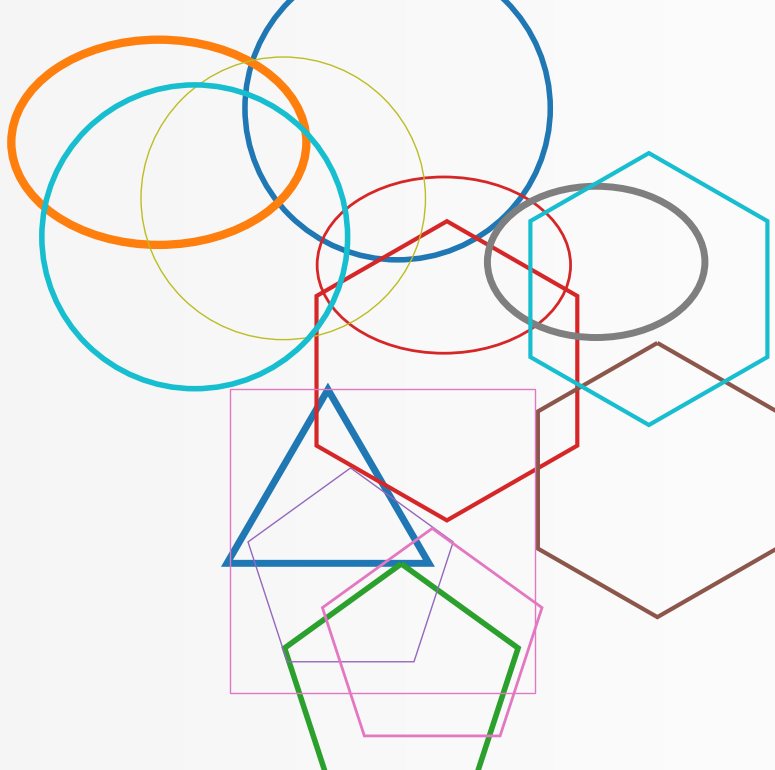[{"shape": "circle", "thickness": 2, "radius": 0.98, "center": [0.513, 0.86]}, {"shape": "triangle", "thickness": 2.5, "radius": 0.75, "center": [0.423, 0.344]}, {"shape": "oval", "thickness": 3, "radius": 0.95, "center": [0.205, 0.815]}, {"shape": "pentagon", "thickness": 2, "radius": 0.79, "center": [0.518, 0.109]}, {"shape": "hexagon", "thickness": 1.5, "radius": 0.97, "center": [0.577, 0.518]}, {"shape": "oval", "thickness": 1, "radius": 0.82, "center": [0.573, 0.656]}, {"shape": "pentagon", "thickness": 0.5, "radius": 0.7, "center": [0.452, 0.253]}, {"shape": "hexagon", "thickness": 1.5, "radius": 0.89, "center": [0.848, 0.377]}, {"shape": "pentagon", "thickness": 1, "radius": 0.74, "center": [0.558, 0.165]}, {"shape": "square", "thickness": 0.5, "radius": 0.98, "center": [0.493, 0.297]}, {"shape": "oval", "thickness": 2.5, "radius": 0.7, "center": [0.769, 0.66]}, {"shape": "circle", "thickness": 0.5, "radius": 0.92, "center": [0.365, 0.742]}, {"shape": "circle", "thickness": 2, "radius": 0.99, "center": [0.251, 0.692]}, {"shape": "hexagon", "thickness": 1.5, "radius": 0.88, "center": [0.837, 0.625]}]